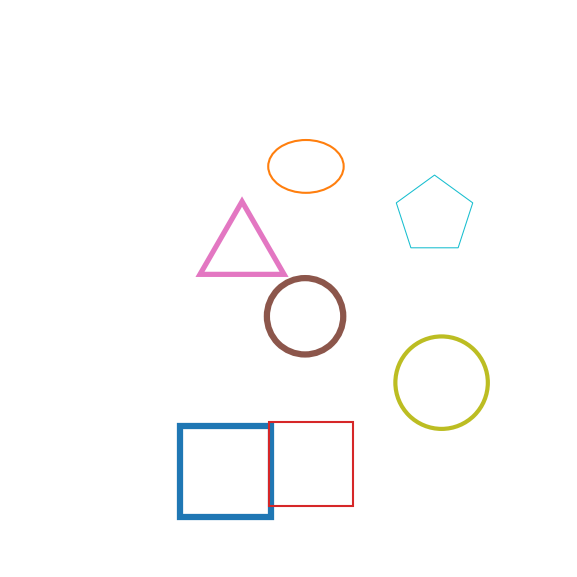[{"shape": "square", "thickness": 3, "radius": 0.4, "center": [0.39, 0.183]}, {"shape": "oval", "thickness": 1, "radius": 0.33, "center": [0.53, 0.711]}, {"shape": "square", "thickness": 1, "radius": 0.37, "center": [0.539, 0.196]}, {"shape": "circle", "thickness": 3, "radius": 0.33, "center": [0.528, 0.451]}, {"shape": "triangle", "thickness": 2.5, "radius": 0.42, "center": [0.419, 0.566]}, {"shape": "circle", "thickness": 2, "radius": 0.4, "center": [0.765, 0.337]}, {"shape": "pentagon", "thickness": 0.5, "radius": 0.35, "center": [0.752, 0.626]}]